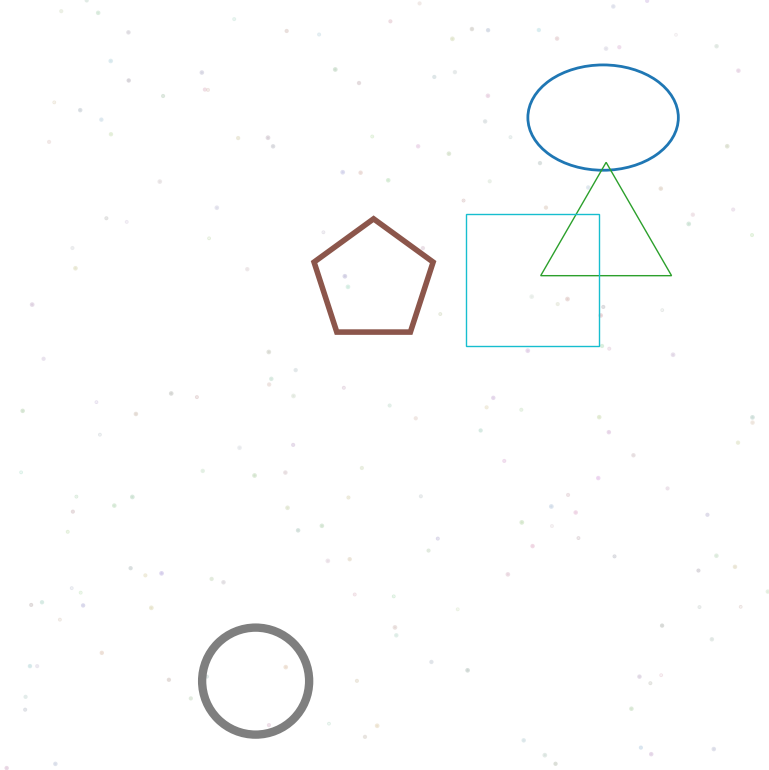[{"shape": "oval", "thickness": 1, "radius": 0.49, "center": [0.783, 0.847]}, {"shape": "triangle", "thickness": 0.5, "radius": 0.49, "center": [0.787, 0.691]}, {"shape": "pentagon", "thickness": 2, "radius": 0.41, "center": [0.485, 0.634]}, {"shape": "circle", "thickness": 3, "radius": 0.35, "center": [0.332, 0.115]}, {"shape": "square", "thickness": 0.5, "radius": 0.43, "center": [0.691, 0.636]}]